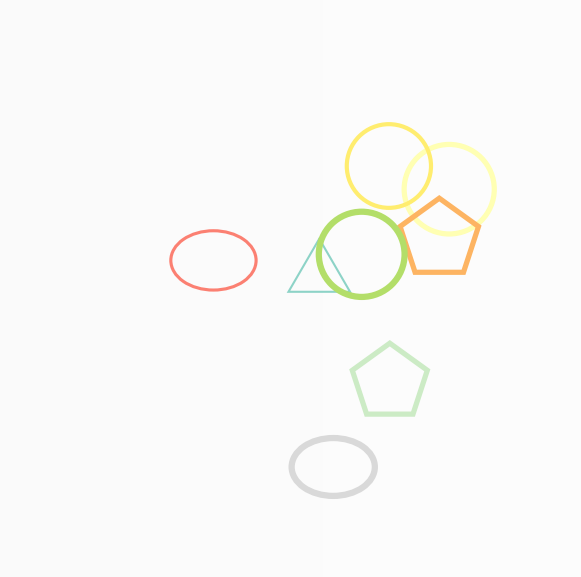[{"shape": "triangle", "thickness": 1, "radius": 0.31, "center": [0.549, 0.524]}, {"shape": "circle", "thickness": 2.5, "radius": 0.39, "center": [0.773, 0.672]}, {"shape": "oval", "thickness": 1.5, "radius": 0.37, "center": [0.367, 0.548]}, {"shape": "pentagon", "thickness": 2.5, "radius": 0.35, "center": [0.756, 0.585]}, {"shape": "circle", "thickness": 3, "radius": 0.37, "center": [0.622, 0.559]}, {"shape": "oval", "thickness": 3, "radius": 0.36, "center": [0.573, 0.191]}, {"shape": "pentagon", "thickness": 2.5, "radius": 0.34, "center": [0.671, 0.337]}, {"shape": "circle", "thickness": 2, "radius": 0.36, "center": [0.669, 0.712]}]